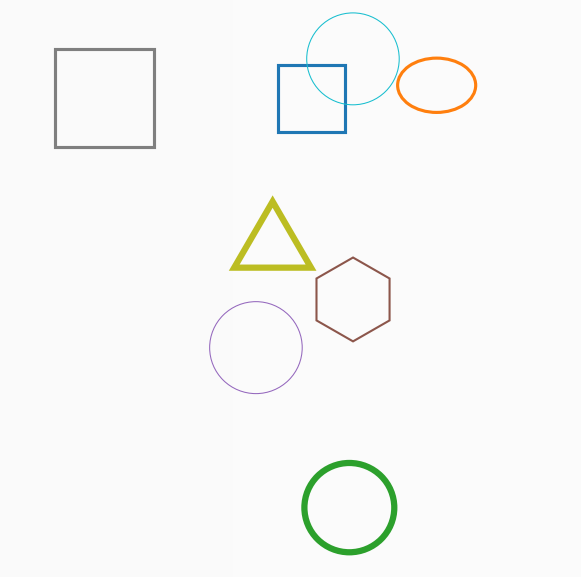[{"shape": "square", "thickness": 1.5, "radius": 0.29, "center": [0.535, 0.828]}, {"shape": "oval", "thickness": 1.5, "radius": 0.34, "center": [0.751, 0.851]}, {"shape": "circle", "thickness": 3, "radius": 0.39, "center": [0.601, 0.12]}, {"shape": "circle", "thickness": 0.5, "radius": 0.4, "center": [0.44, 0.397]}, {"shape": "hexagon", "thickness": 1, "radius": 0.36, "center": [0.607, 0.481]}, {"shape": "square", "thickness": 1.5, "radius": 0.42, "center": [0.18, 0.829]}, {"shape": "triangle", "thickness": 3, "radius": 0.38, "center": [0.469, 0.574]}, {"shape": "circle", "thickness": 0.5, "radius": 0.4, "center": [0.607, 0.897]}]